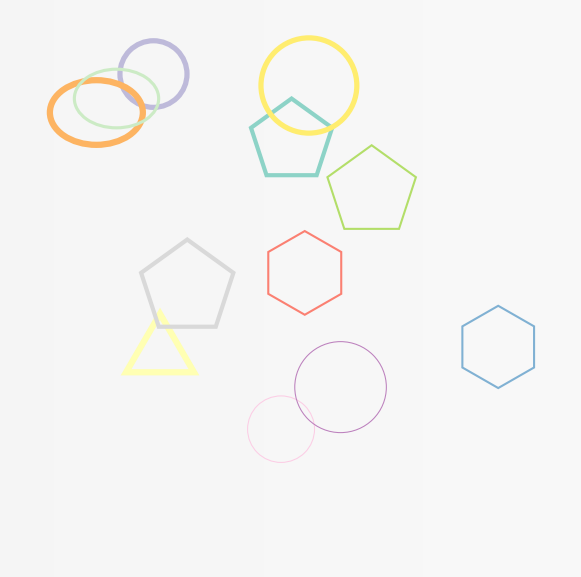[{"shape": "pentagon", "thickness": 2, "radius": 0.37, "center": [0.502, 0.755]}, {"shape": "triangle", "thickness": 3, "radius": 0.34, "center": [0.275, 0.388]}, {"shape": "circle", "thickness": 2.5, "radius": 0.29, "center": [0.264, 0.871]}, {"shape": "hexagon", "thickness": 1, "radius": 0.36, "center": [0.524, 0.527]}, {"shape": "hexagon", "thickness": 1, "radius": 0.36, "center": [0.857, 0.398]}, {"shape": "oval", "thickness": 3, "radius": 0.4, "center": [0.166, 0.804]}, {"shape": "pentagon", "thickness": 1, "radius": 0.4, "center": [0.639, 0.668]}, {"shape": "circle", "thickness": 0.5, "radius": 0.29, "center": [0.484, 0.256]}, {"shape": "pentagon", "thickness": 2, "radius": 0.42, "center": [0.322, 0.501]}, {"shape": "circle", "thickness": 0.5, "radius": 0.39, "center": [0.586, 0.329]}, {"shape": "oval", "thickness": 1.5, "radius": 0.36, "center": [0.2, 0.829]}, {"shape": "circle", "thickness": 2.5, "radius": 0.41, "center": [0.531, 0.851]}]